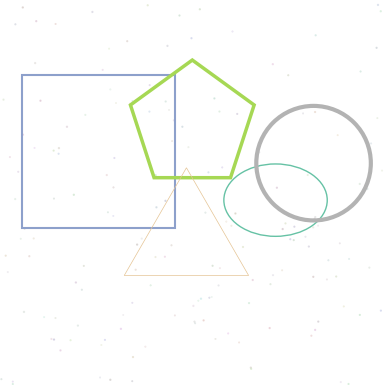[{"shape": "oval", "thickness": 1, "radius": 0.67, "center": [0.716, 0.48]}, {"shape": "square", "thickness": 1.5, "radius": 0.99, "center": [0.255, 0.606]}, {"shape": "pentagon", "thickness": 2.5, "radius": 0.84, "center": [0.499, 0.675]}, {"shape": "triangle", "thickness": 0.5, "radius": 0.93, "center": [0.484, 0.378]}, {"shape": "circle", "thickness": 3, "radius": 0.74, "center": [0.814, 0.576]}]